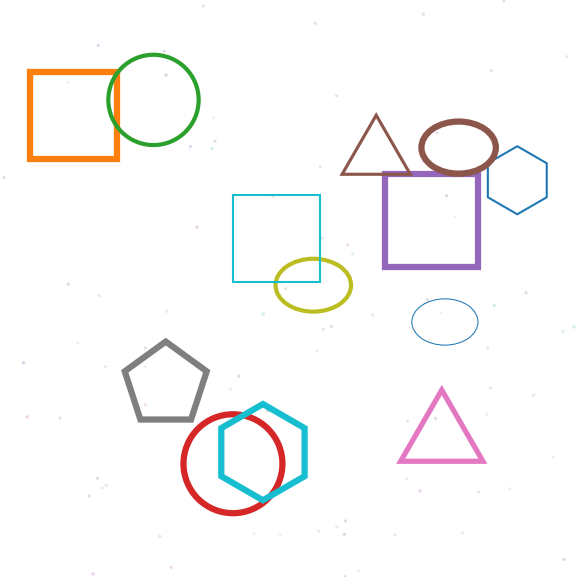[{"shape": "hexagon", "thickness": 1, "radius": 0.29, "center": [0.896, 0.687]}, {"shape": "oval", "thickness": 0.5, "radius": 0.29, "center": [0.77, 0.442]}, {"shape": "square", "thickness": 3, "radius": 0.38, "center": [0.127, 0.8]}, {"shape": "circle", "thickness": 2, "radius": 0.39, "center": [0.266, 0.826]}, {"shape": "circle", "thickness": 3, "radius": 0.43, "center": [0.403, 0.196]}, {"shape": "square", "thickness": 3, "radius": 0.4, "center": [0.748, 0.618]}, {"shape": "oval", "thickness": 3, "radius": 0.32, "center": [0.794, 0.744]}, {"shape": "triangle", "thickness": 1.5, "radius": 0.34, "center": [0.651, 0.731]}, {"shape": "triangle", "thickness": 2.5, "radius": 0.41, "center": [0.765, 0.242]}, {"shape": "pentagon", "thickness": 3, "radius": 0.37, "center": [0.287, 0.333]}, {"shape": "oval", "thickness": 2, "radius": 0.33, "center": [0.543, 0.505]}, {"shape": "hexagon", "thickness": 3, "radius": 0.42, "center": [0.455, 0.216]}, {"shape": "square", "thickness": 1, "radius": 0.38, "center": [0.479, 0.585]}]